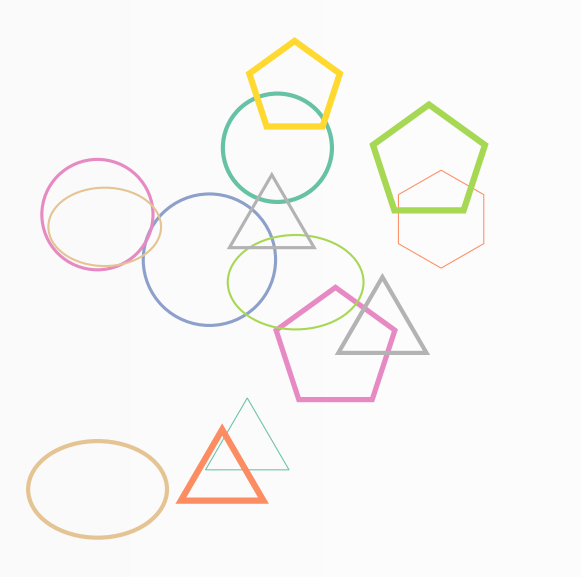[{"shape": "triangle", "thickness": 0.5, "radius": 0.41, "center": [0.425, 0.227]}, {"shape": "circle", "thickness": 2, "radius": 0.47, "center": [0.477, 0.743]}, {"shape": "triangle", "thickness": 3, "radius": 0.41, "center": [0.382, 0.173]}, {"shape": "hexagon", "thickness": 0.5, "radius": 0.42, "center": [0.759, 0.62]}, {"shape": "circle", "thickness": 1.5, "radius": 0.57, "center": [0.36, 0.549]}, {"shape": "circle", "thickness": 1.5, "radius": 0.48, "center": [0.168, 0.628]}, {"shape": "pentagon", "thickness": 2.5, "radius": 0.54, "center": [0.577, 0.394]}, {"shape": "pentagon", "thickness": 3, "radius": 0.51, "center": [0.738, 0.717]}, {"shape": "oval", "thickness": 1, "radius": 0.58, "center": [0.509, 0.51]}, {"shape": "pentagon", "thickness": 3, "radius": 0.41, "center": [0.507, 0.846]}, {"shape": "oval", "thickness": 2, "radius": 0.6, "center": [0.168, 0.152]}, {"shape": "oval", "thickness": 1, "radius": 0.48, "center": [0.18, 0.606]}, {"shape": "triangle", "thickness": 2, "radius": 0.44, "center": [0.658, 0.432]}, {"shape": "triangle", "thickness": 1.5, "radius": 0.42, "center": [0.468, 0.612]}]